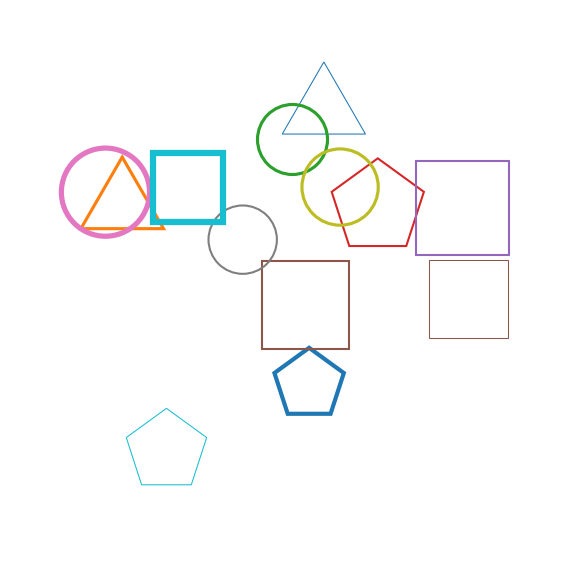[{"shape": "pentagon", "thickness": 2, "radius": 0.32, "center": [0.535, 0.334]}, {"shape": "triangle", "thickness": 0.5, "radius": 0.42, "center": [0.561, 0.809]}, {"shape": "triangle", "thickness": 1.5, "radius": 0.41, "center": [0.212, 0.644]}, {"shape": "circle", "thickness": 1.5, "radius": 0.3, "center": [0.507, 0.758]}, {"shape": "pentagon", "thickness": 1, "radius": 0.42, "center": [0.654, 0.641]}, {"shape": "square", "thickness": 1, "radius": 0.41, "center": [0.801, 0.639]}, {"shape": "square", "thickness": 1, "radius": 0.38, "center": [0.529, 0.471]}, {"shape": "square", "thickness": 0.5, "radius": 0.34, "center": [0.812, 0.481]}, {"shape": "circle", "thickness": 2.5, "radius": 0.38, "center": [0.183, 0.666]}, {"shape": "circle", "thickness": 1, "radius": 0.3, "center": [0.42, 0.584]}, {"shape": "circle", "thickness": 1.5, "radius": 0.33, "center": [0.589, 0.675]}, {"shape": "square", "thickness": 3, "radius": 0.3, "center": [0.326, 0.674]}, {"shape": "pentagon", "thickness": 0.5, "radius": 0.37, "center": [0.288, 0.219]}]